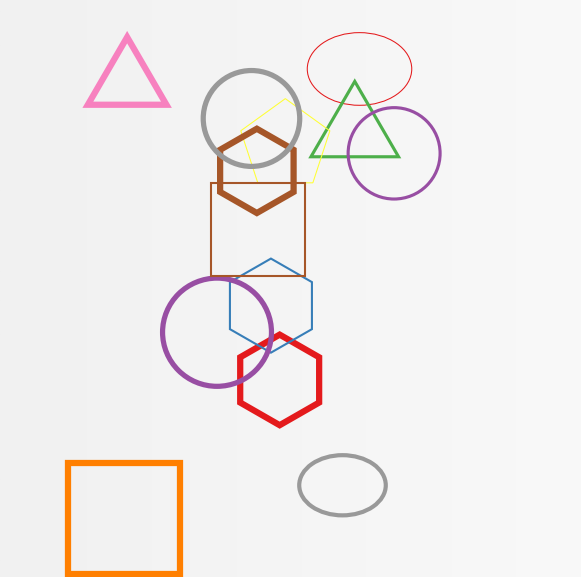[{"shape": "oval", "thickness": 0.5, "radius": 0.45, "center": [0.619, 0.88]}, {"shape": "hexagon", "thickness": 3, "radius": 0.39, "center": [0.481, 0.341]}, {"shape": "hexagon", "thickness": 1, "radius": 0.41, "center": [0.466, 0.47]}, {"shape": "triangle", "thickness": 1.5, "radius": 0.44, "center": [0.61, 0.771]}, {"shape": "circle", "thickness": 1.5, "radius": 0.4, "center": [0.678, 0.734]}, {"shape": "circle", "thickness": 2.5, "radius": 0.47, "center": [0.373, 0.424]}, {"shape": "square", "thickness": 3, "radius": 0.48, "center": [0.214, 0.101]}, {"shape": "pentagon", "thickness": 0.5, "radius": 0.4, "center": [0.491, 0.748]}, {"shape": "hexagon", "thickness": 3, "radius": 0.36, "center": [0.442, 0.703]}, {"shape": "square", "thickness": 1, "radius": 0.4, "center": [0.444, 0.602]}, {"shape": "triangle", "thickness": 3, "radius": 0.39, "center": [0.219, 0.857]}, {"shape": "circle", "thickness": 2.5, "radius": 0.41, "center": [0.433, 0.794]}, {"shape": "oval", "thickness": 2, "radius": 0.37, "center": [0.589, 0.159]}]